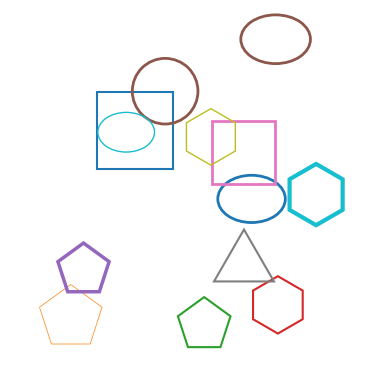[{"shape": "square", "thickness": 1.5, "radius": 0.5, "center": [0.351, 0.661]}, {"shape": "oval", "thickness": 2, "radius": 0.44, "center": [0.653, 0.483]}, {"shape": "pentagon", "thickness": 0.5, "radius": 0.43, "center": [0.184, 0.176]}, {"shape": "pentagon", "thickness": 1.5, "radius": 0.36, "center": [0.53, 0.156]}, {"shape": "hexagon", "thickness": 1.5, "radius": 0.37, "center": [0.722, 0.208]}, {"shape": "pentagon", "thickness": 2.5, "radius": 0.35, "center": [0.217, 0.299]}, {"shape": "oval", "thickness": 2, "radius": 0.45, "center": [0.716, 0.898]}, {"shape": "circle", "thickness": 2, "radius": 0.43, "center": [0.429, 0.763]}, {"shape": "square", "thickness": 2, "radius": 0.41, "center": [0.633, 0.603]}, {"shape": "triangle", "thickness": 1.5, "radius": 0.45, "center": [0.634, 0.314]}, {"shape": "hexagon", "thickness": 1, "radius": 0.37, "center": [0.548, 0.644]}, {"shape": "hexagon", "thickness": 3, "radius": 0.4, "center": [0.821, 0.495]}, {"shape": "oval", "thickness": 1, "radius": 0.37, "center": [0.328, 0.657]}]